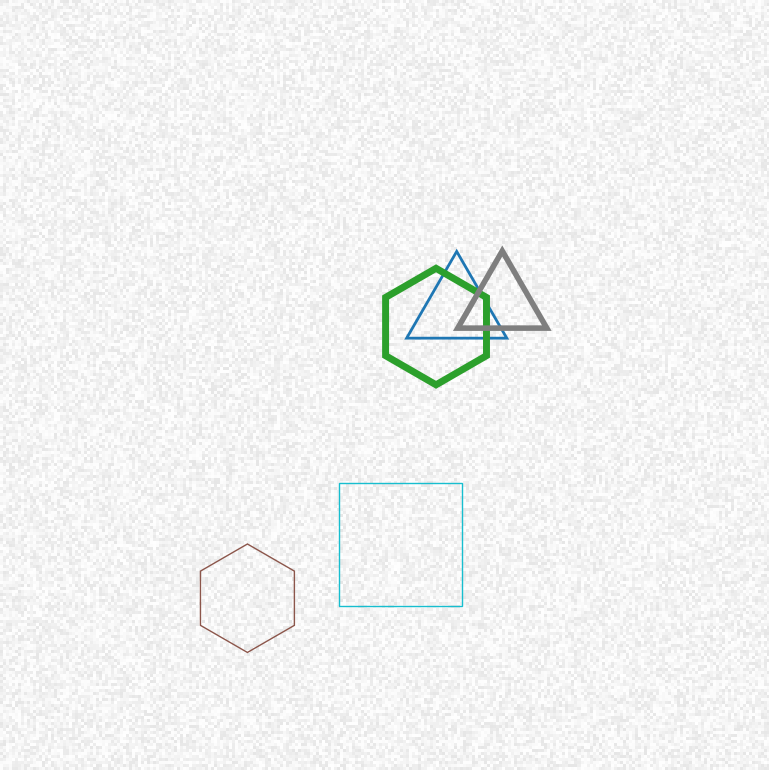[{"shape": "triangle", "thickness": 1, "radius": 0.38, "center": [0.593, 0.598]}, {"shape": "hexagon", "thickness": 2.5, "radius": 0.38, "center": [0.566, 0.576]}, {"shape": "hexagon", "thickness": 0.5, "radius": 0.35, "center": [0.321, 0.223]}, {"shape": "triangle", "thickness": 2, "radius": 0.33, "center": [0.652, 0.607]}, {"shape": "square", "thickness": 0.5, "radius": 0.4, "center": [0.52, 0.293]}]